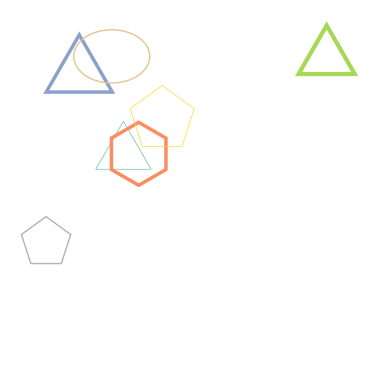[{"shape": "triangle", "thickness": 0.5, "radius": 0.42, "center": [0.321, 0.602]}, {"shape": "hexagon", "thickness": 2.5, "radius": 0.41, "center": [0.36, 0.6]}, {"shape": "triangle", "thickness": 2.5, "radius": 0.5, "center": [0.206, 0.81]}, {"shape": "triangle", "thickness": 3, "radius": 0.42, "center": [0.848, 0.85]}, {"shape": "pentagon", "thickness": 0.5, "radius": 0.44, "center": [0.421, 0.691]}, {"shape": "oval", "thickness": 1, "radius": 0.49, "center": [0.29, 0.854]}, {"shape": "pentagon", "thickness": 1, "radius": 0.34, "center": [0.12, 0.37]}]